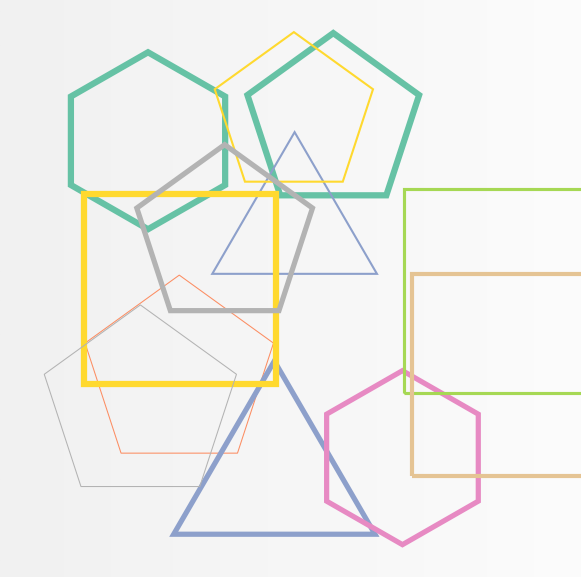[{"shape": "hexagon", "thickness": 3, "radius": 0.77, "center": [0.255, 0.755]}, {"shape": "pentagon", "thickness": 3, "radius": 0.78, "center": [0.573, 0.787]}, {"shape": "pentagon", "thickness": 0.5, "radius": 0.85, "center": [0.308, 0.352]}, {"shape": "triangle", "thickness": 2.5, "radius": 1.0, "center": [0.472, 0.174]}, {"shape": "triangle", "thickness": 1, "radius": 0.82, "center": [0.507, 0.607]}, {"shape": "hexagon", "thickness": 2.5, "radius": 0.75, "center": [0.692, 0.207]}, {"shape": "square", "thickness": 1.5, "radius": 0.89, "center": [0.873, 0.495]}, {"shape": "square", "thickness": 3, "radius": 0.82, "center": [0.31, 0.498]}, {"shape": "pentagon", "thickness": 1, "radius": 0.72, "center": [0.506, 0.8]}, {"shape": "square", "thickness": 2, "radius": 0.87, "center": [0.884, 0.35]}, {"shape": "pentagon", "thickness": 2.5, "radius": 0.79, "center": [0.387, 0.59]}, {"shape": "pentagon", "thickness": 0.5, "radius": 0.87, "center": [0.241, 0.297]}]